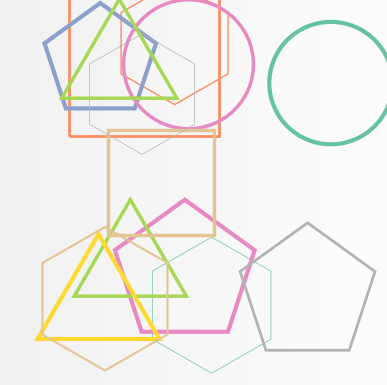[{"shape": "hexagon", "thickness": 0.5, "radius": 0.88, "center": [0.546, 0.207]}, {"shape": "circle", "thickness": 3, "radius": 0.79, "center": [0.854, 0.784]}, {"shape": "square", "thickness": 2, "radius": 0.97, "center": [0.372, 0.841]}, {"shape": "hexagon", "thickness": 1, "radius": 0.8, "center": [0.451, 0.888]}, {"shape": "pentagon", "thickness": 3, "radius": 0.76, "center": [0.259, 0.841]}, {"shape": "circle", "thickness": 2.5, "radius": 0.84, "center": [0.487, 0.833]}, {"shape": "pentagon", "thickness": 3, "radius": 0.95, "center": [0.477, 0.292]}, {"shape": "triangle", "thickness": 2.5, "radius": 0.86, "center": [0.308, 0.831]}, {"shape": "triangle", "thickness": 2.5, "radius": 0.84, "center": [0.336, 0.314]}, {"shape": "triangle", "thickness": 3, "radius": 0.91, "center": [0.254, 0.21]}, {"shape": "hexagon", "thickness": 1.5, "radius": 0.93, "center": [0.271, 0.224]}, {"shape": "square", "thickness": 2.5, "radius": 0.69, "center": [0.416, 0.526]}, {"shape": "pentagon", "thickness": 2, "radius": 0.91, "center": [0.794, 0.238]}, {"shape": "hexagon", "thickness": 0.5, "radius": 0.78, "center": [0.367, 0.756]}]